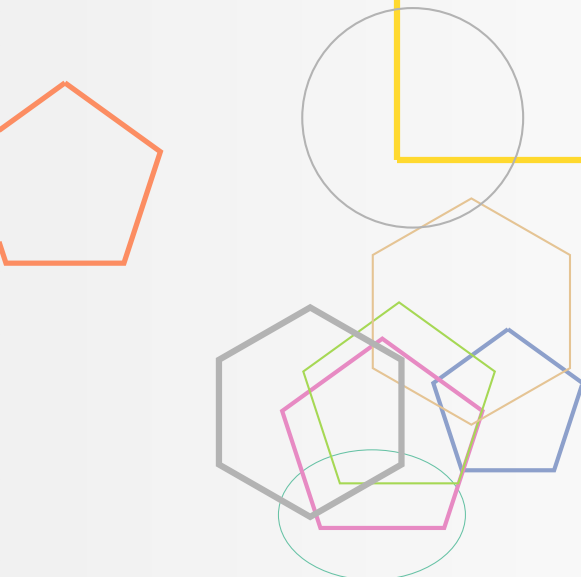[{"shape": "oval", "thickness": 0.5, "radius": 0.8, "center": [0.64, 0.108]}, {"shape": "pentagon", "thickness": 2.5, "radius": 0.86, "center": [0.112, 0.683]}, {"shape": "pentagon", "thickness": 2, "radius": 0.68, "center": [0.874, 0.294]}, {"shape": "pentagon", "thickness": 2, "radius": 0.91, "center": [0.658, 0.232]}, {"shape": "pentagon", "thickness": 1, "radius": 0.87, "center": [0.687, 0.302]}, {"shape": "square", "thickness": 3, "radius": 0.84, "center": [0.852, 0.892]}, {"shape": "hexagon", "thickness": 1, "radius": 0.98, "center": [0.811, 0.46]}, {"shape": "hexagon", "thickness": 3, "radius": 0.91, "center": [0.534, 0.285]}, {"shape": "circle", "thickness": 1, "radius": 0.95, "center": [0.71, 0.795]}]